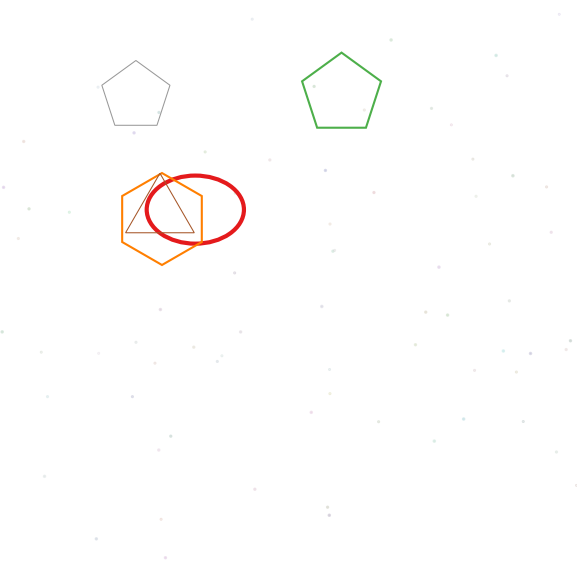[{"shape": "oval", "thickness": 2, "radius": 0.42, "center": [0.338, 0.636]}, {"shape": "pentagon", "thickness": 1, "radius": 0.36, "center": [0.591, 0.836]}, {"shape": "hexagon", "thickness": 1, "radius": 0.4, "center": [0.28, 0.62]}, {"shape": "triangle", "thickness": 0.5, "radius": 0.34, "center": [0.277, 0.63]}, {"shape": "pentagon", "thickness": 0.5, "radius": 0.31, "center": [0.235, 0.832]}]